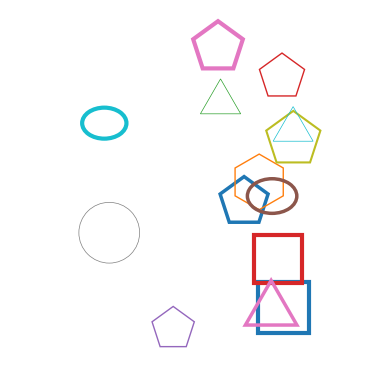[{"shape": "square", "thickness": 3, "radius": 0.33, "center": [0.735, 0.202]}, {"shape": "pentagon", "thickness": 2.5, "radius": 0.33, "center": [0.634, 0.476]}, {"shape": "hexagon", "thickness": 1, "radius": 0.36, "center": [0.673, 0.528]}, {"shape": "triangle", "thickness": 0.5, "radius": 0.3, "center": [0.573, 0.735]}, {"shape": "square", "thickness": 3, "radius": 0.31, "center": [0.722, 0.328]}, {"shape": "pentagon", "thickness": 1, "radius": 0.31, "center": [0.732, 0.801]}, {"shape": "pentagon", "thickness": 1, "radius": 0.29, "center": [0.45, 0.146]}, {"shape": "oval", "thickness": 2.5, "radius": 0.32, "center": [0.707, 0.491]}, {"shape": "pentagon", "thickness": 3, "radius": 0.34, "center": [0.566, 0.877]}, {"shape": "triangle", "thickness": 2.5, "radius": 0.39, "center": [0.704, 0.194]}, {"shape": "circle", "thickness": 0.5, "radius": 0.39, "center": [0.284, 0.396]}, {"shape": "pentagon", "thickness": 1.5, "radius": 0.37, "center": [0.762, 0.638]}, {"shape": "oval", "thickness": 3, "radius": 0.29, "center": [0.271, 0.68]}, {"shape": "triangle", "thickness": 0.5, "radius": 0.3, "center": [0.761, 0.663]}]